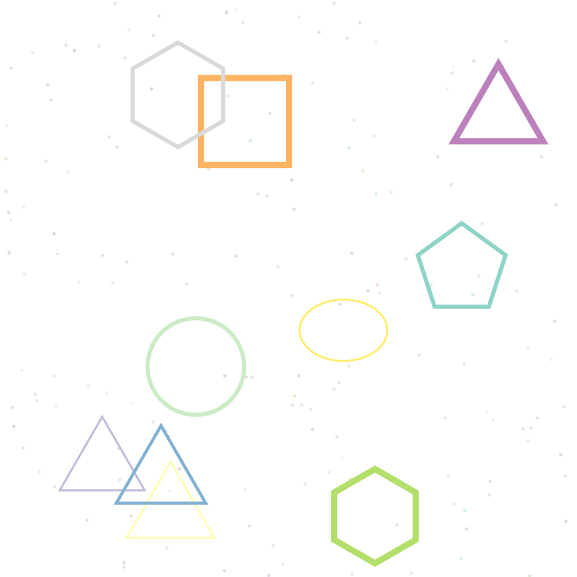[{"shape": "pentagon", "thickness": 2, "radius": 0.4, "center": [0.799, 0.533]}, {"shape": "triangle", "thickness": 1, "radius": 0.44, "center": [0.295, 0.112]}, {"shape": "triangle", "thickness": 1, "radius": 0.42, "center": [0.177, 0.193]}, {"shape": "triangle", "thickness": 1.5, "radius": 0.45, "center": [0.279, 0.173]}, {"shape": "square", "thickness": 3, "radius": 0.38, "center": [0.424, 0.789]}, {"shape": "hexagon", "thickness": 3, "radius": 0.41, "center": [0.649, 0.105]}, {"shape": "hexagon", "thickness": 2, "radius": 0.45, "center": [0.308, 0.835]}, {"shape": "triangle", "thickness": 3, "radius": 0.45, "center": [0.863, 0.799]}, {"shape": "circle", "thickness": 2, "radius": 0.42, "center": [0.339, 0.364]}, {"shape": "oval", "thickness": 1, "radius": 0.38, "center": [0.595, 0.427]}]